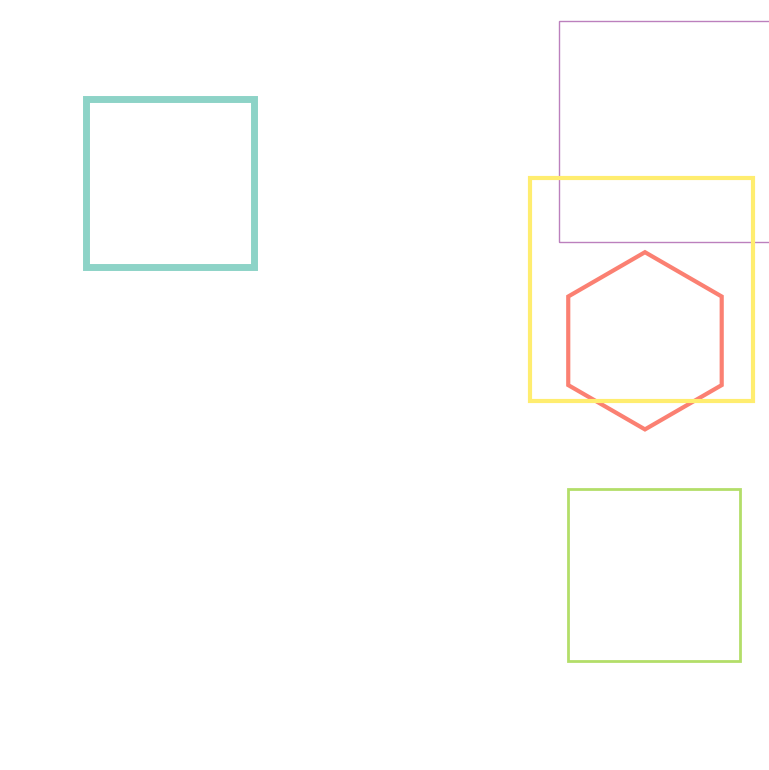[{"shape": "square", "thickness": 2.5, "radius": 0.54, "center": [0.221, 0.762]}, {"shape": "hexagon", "thickness": 1.5, "radius": 0.58, "center": [0.838, 0.557]}, {"shape": "square", "thickness": 1, "radius": 0.56, "center": [0.849, 0.253]}, {"shape": "square", "thickness": 0.5, "radius": 0.72, "center": [0.87, 0.829]}, {"shape": "square", "thickness": 1.5, "radius": 0.72, "center": [0.833, 0.624]}]